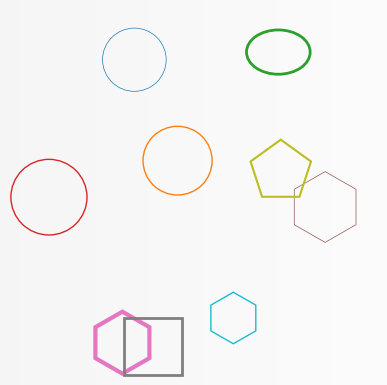[{"shape": "circle", "thickness": 0.5, "radius": 0.41, "center": [0.347, 0.845]}, {"shape": "circle", "thickness": 1, "radius": 0.45, "center": [0.458, 0.583]}, {"shape": "oval", "thickness": 2, "radius": 0.41, "center": [0.718, 0.865]}, {"shape": "circle", "thickness": 1, "radius": 0.49, "center": [0.126, 0.488]}, {"shape": "hexagon", "thickness": 0.5, "radius": 0.46, "center": [0.839, 0.462]}, {"shape": "hexagon", "thickness": 3, "radius": 0.4, "center": [0.316, 0.11]}, {"shape": "square", "thickness": 2, "radius": 0.37, "center": [0.395, 0.101]}, {"shape": "pentagon", "thickness": 1.5, "radius": 0.41, "center": [0.725, 0.555]}, {"shape": "hexagon", "thickness": 1, "radius": 0.33, "center": [0.602, 0.174]}]